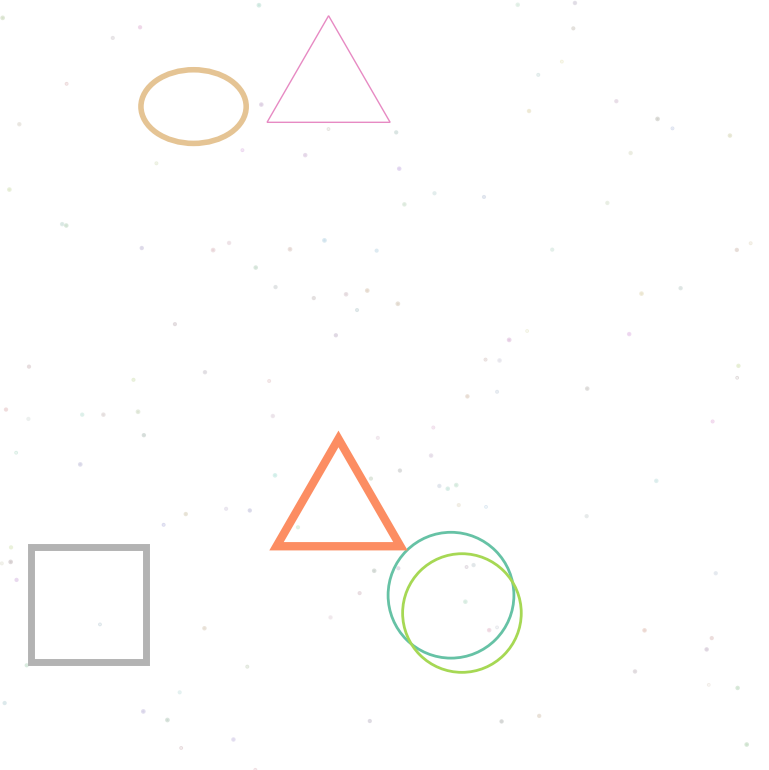[{"shape": "circle", "thickness": 1, "radius": 0.41, "center": [0.586, 0.227]}, {"shape": "triangle", "thickness": 3, "radius": 0.46, "center": [0.44, 0.337]}, {"shape": "triangle", "thickness": 0.5, "radius": 0.46, "center": [0.427, 0.887]}, {"shape": "circle", "thickness": 1, "radius": 0.39, "center": [0.6, 0.204]}, {"shape": "oval", "thickness": 2, "radius": 0.34, "center": [0.251, 0.862]}, {"shape": "square", "thickness": 2.5, "radius": 0.37, "center": [0.115, 0.215]}]